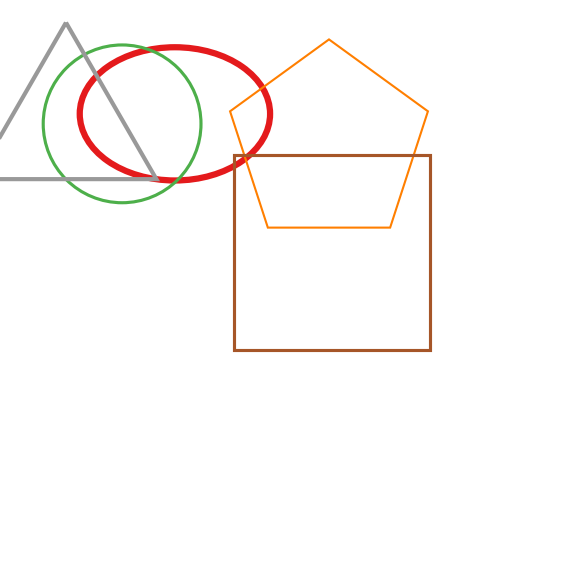[{"shape": "oval", "thickness": 3, "radius": 0.82, "center": [0.303, 0.802]}, {"shape": "circle", "thickness": 1.5, "radius": 0.68, "center": [0.211, 0.785]}, {"shape": "pentagon", "thickness": 1, "radius": 0.9, "center": [0.57, 0.751]}, {"shape": "square", "thickness": 1.5, "radius": 0.85, "center": [0.574, 0.562]}, {"shape": "triangle", "thickness": 2, "radius": 0.9, "center": [0.114, 0.779]}]